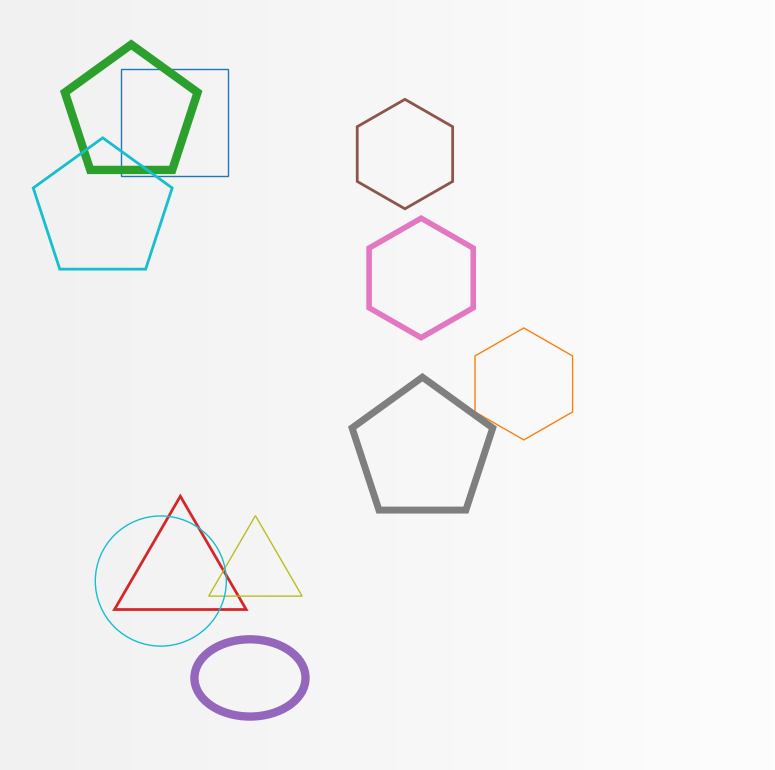[{"shape": "square", "thickness": 0.5, "radius": 0.35, "center": [0.225, 0.841]}, {"shape": "hexagon", "thickness": 0.5, "radius": 0.36, "center": [0.676, 0.501]}, {"shape": "pentagon", "thickness": 3, "radius": 0.45, "center": [0.169, 0.852]}, {"shape": "triangle", "thickness": 1, "radius": 0.49, "center": [0.233, 0.257]}, {"shape": "oval", "thickness": 3, "radius": 0.36, "center": [0.323, 0.12]}, {"shape": "hexagon", "thickness": 1, "radius": 0.36, "center": [0.522, 0.8]}, {"shape": "hexagon", "thickness": 2, "radius": 0.39, "center": [0.543, 0.639]}, {"shape": "pentagon", "thickness": 2.5, "radius": 0.48, "center": [0.545, 0.415]}, {"shape": "triangle", "thickness": 0.5, "radius": 0.35, "center": [0.33, 0.261]}, {"shape": "pentagon", "thickness": 1, "radius": 0.47, "center": [0.133, 0.727]}, {"shape": "circle", "thickness": 0.5, "radius": 0.42, "center": [0.207, 0.245]}]